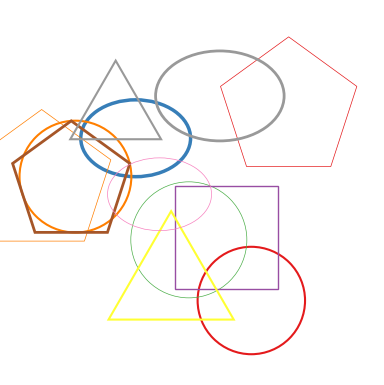[{"shape": "circle", "thickness": 1.5, "radius": 0.7, "center": [0.653, 0.219]}, {"shape": "pentagon", "thickness": 0.5, "radius": 0.93, "center": [0.75, 0.718]}, {"shape": "oval", "thickness": 2.5, "radius": 0.71, "center": [0.352, 0.641]}, {"shape": "circle", "thickness": 0.5, "radius": 0.75, "center": [0.49, 0.377]}, {"shape": "square", "thickness": 1, "radius": 0.67, "center": [0.589, 0.384]}, {"shape": "pentagon", "thickness": 0.5, "radius": 0.94, "center": [0.108, 0.527]}, {"shape": "circle", "thickness": 1.5, "radius": 0.73, "center": [0.196, 0.541]}, {"shape": "triangle", "thickness": 1.5, "radius": 0.94, "center": [0.445, 0.264]}, {"shape": "pentagon", "thickness": 2, "radius": 0.8, "center": [0.185, 0.526]}, {"shape": "oval", "thickness": 0.5, "radius": 0.68, "center": [0.414, 0.495]}, {"shape": "oval", "thickness": 2, "radius": 0.83, "center": [0.571, 0.751]}, {"shape": "triangle", "thickness": 1.5, "radius": 0.68, "center": [0.3, 0.706]}]